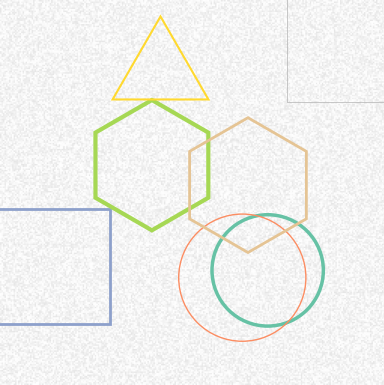[{"shape": "circle", "thickness": 2.5, "radius": 0.72, "center": [0.695, 0.298]}, {"shape": "circle", "thickness": 1, "radius": 0.83, "center": [0.629, 0.279]}, {"shape": "square", "thickness": 2, "radius": 0.74, "center": [0.138, 0.308]}, {"shape": "hexagon", "thickness": 3, "radius": 0.85, "center": [0.395, 0.571]}, {"shape": "triangle", "thickness": 1.5, "radius": 0.72, "center": [0.417, 0.813]}, {"shape": "hexagon", "thickness": 2, "radius": 0.88, "center": [0.644, 0.519]}, {"shape": "square", "thickness": 0.5, "radius": 0.76, "center": [0.899, 0.888]}]